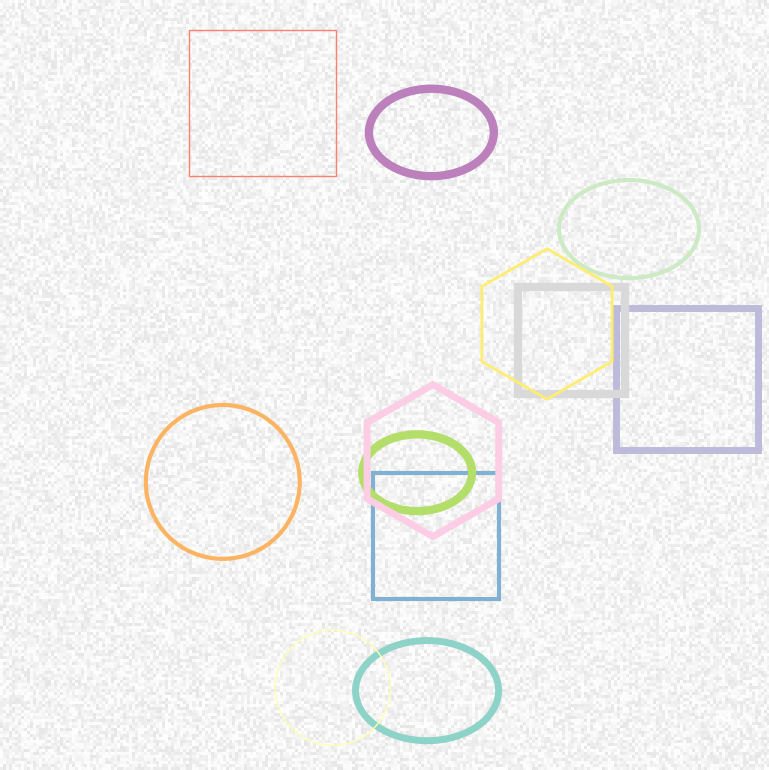[{"shape": "oval", "thickness": 2.5, "radius": 0.46, "center": [0.555, 0.103]}, {"shape": "circle", "thickness": 0.5, "radius": 0.37, "center": [0.432, 0.107]}, {"shape": "square", "thickness": 2.5, "radius": 0.46, "center": [0.892, 0.508]}, {"shape": "square", "thickness": 0.5, "radius": 0.48, "center": [0.341, 0.866]}, {"shape": "square", "thickness": 1.5, "radius": 0.41, "center": [0.566, 0.304]}, {"shape": "circle", "thickness": 1.5, "radius": 0.5, "center": [0.289, 0.374]}, {"shape": "oval", "thickness": 3, "radius": 0.36, "center": [0.542, 0.386]}, {"shape": "hexagon", "thickness": 2.5, "radius": 0.49, "center": [0.562, 0.402]}, {"shape": "square", "thickness": 3, "radius": 0.35, "center": [0.742, 0.558]}, {"shape": "oval", "thickness": 3, "radius": 0.41, "center": [0.56, 0.828]}, {"shape": "oval", "thickness": 1.5, "radius": 0.45, "center": [0.817, 0.703]}, {"shape": "hexagon", "thickness": 1, "radius": 0.49, "center": [0.71, 0.579]}]